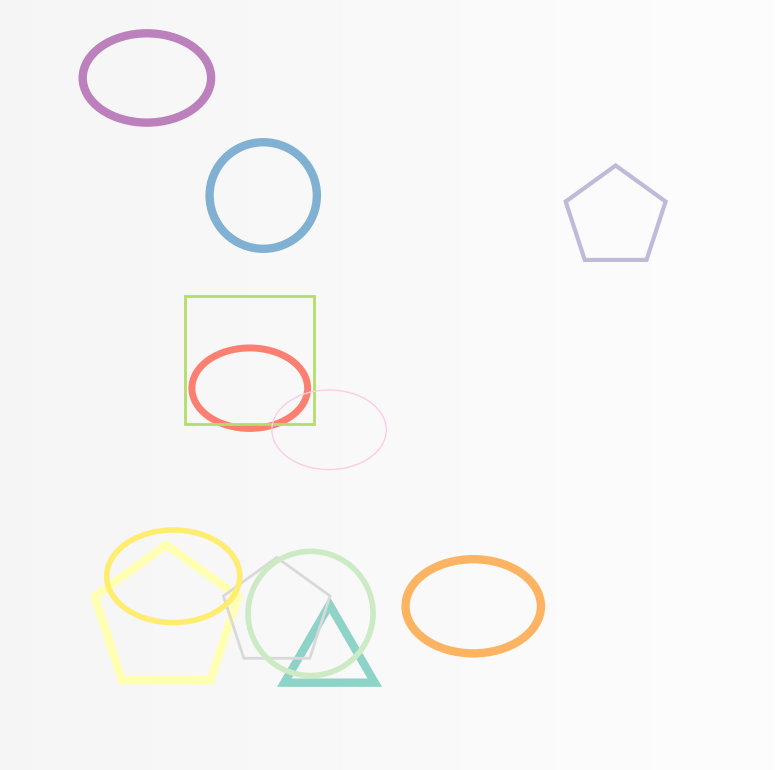[{"shape": "triangle", "thickness": 3, "radius": 0.34, "center": [0.425, 0.147]}, {"shape": "pentagon", "thickness": 3, "radius": 0.49, "center": [0.215, 0.195]}, {"shape": "pentagon", "thickness": 1.5, "radius": 0.34, "center": [0.794, 0.717]}, {"shape": "oval", "thickness": 2.5, "radius": 0.37, "center": [0.322, 0.496]}, {"shape": "circle", "thickness": 3, "radius": 0.35, "center": [0.34, 0.746]}, {"shape": "oval", "thickness": 3, "radius": 0.44, "center": [0.611, 0.213]}, {"shape": "square", "thickness": 1, "radius": 0.42, "center": [0.322, 0.533]}, {"shape": "oval", "thickness": 0.5, "radius": 0.37, "center": [0.425, 0.442]}, {"shape": "pentagon", "thickness": 1, "radius": 0.36, "center": [0.357, 0.204]}, {"shape": "oval", "thickness": 3, "radius": 0.41, "center": [0.19, 0.899]}, {"shape": "circle", "thickness": 2, "radius": 0.4, "center": [0.401, 0.203]}, {"shape": "oval", "thickness": 2, "radius": 0.43, "center": [0.224, 0.252]}]